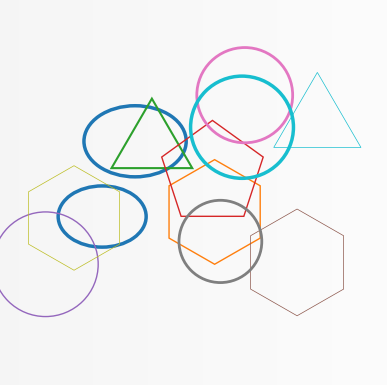[{"shape": "oval", "thickness": 2.5, "radius": 0.66, "center": [0.349, 0.633]}, {"shape": "oval", "thickness": 2.5, "radius": 0.57, "center": [0.264, 0.438]}, {"shape": "hexagon", "thickness": 1, "radius": 0.68, "center": [0.554, 0.449]}, {"shape": "triangle", "thickness": 1.5, "radius": 0.6, "center": [0.392, 0.623]}, {"shape": "pentagon", "thickness": 1, "radius": 0.69, "center": [0.548, 0.55]}, {"shape": "circle", "thickness": 1, "radius": 0.68, "center": [0.118, 0.314]}, {"shape": "hexagon", "thickness": 0.5, "radius": 0.69, "center": [0.767, 0.318]}, {"shape": "circle", "thickness": 2, "radius": 0.62, "center": [0.632, 0.753]}, {"shape": "circle", "thickness": 2, "radius": 0.53, "center": [0.569, 0.373]}, {"shape": "hexagon", "thickness": 0.5, "radius": 0.68, "center": [0.191, 0.434]}, {"shape": "circle", "thickness": 2.5, "radius": 0.66, "center": [0.625, 0.67]}, {"shape": "triangle", "thickness": 0.5, "radius": 0.65, "center": [0.819, 0.682]}]